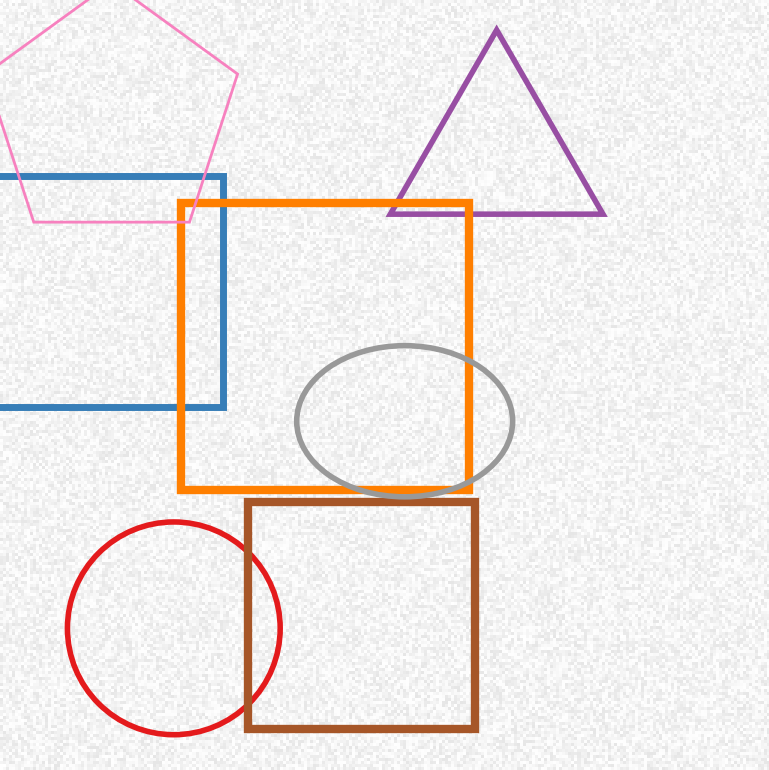[{"shape": "circle", "thickness": 2, "radius": 0.69, "center": [0.226, 0.184]}, {"shape": "square", "thickness": 2.5, "radius": 0.75, "center": [0.14, 0.621]}, {"shape": "triangle", "thickness": 2, "radius": 0.8, "center": [0.645, 0.802]}, {"shape": "square", "thickness": 3, "radius": 0.93, "center": [0.422, 0.55]}, {"shape": "square", "thickness": 3, "radius": 0.74, "center": [0.47, 0.201]}, {"shape": "pentagon", "thickness": 1, "radius": 0.86, "center": [0.145, 0.851]}, {"shape": "oval", "thickness": 2, "radius": 0.7, "center": [0.526, 0.453]}]